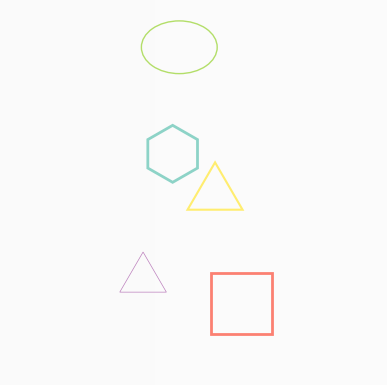[{"shape": "hexagon", "thickness": 2, "radius": 0.37, "center": [0.446, 0.6]}, {"shape": "square", "thickness": 2, "radius": 0.39, "center": [0.624, 0.212]}, {"shape": "oval", "thickness": 1, "radius": 0.49, "center": [0.463, 0.877]}, {"shape": "triangle", "thickness": 0.5, "radius": 0.35, "center": [0.369, 0.276]}, {"shape": "triangle", "thickness": 1.5, "radius": 0.41, "center": [0.555, 0.496]}]